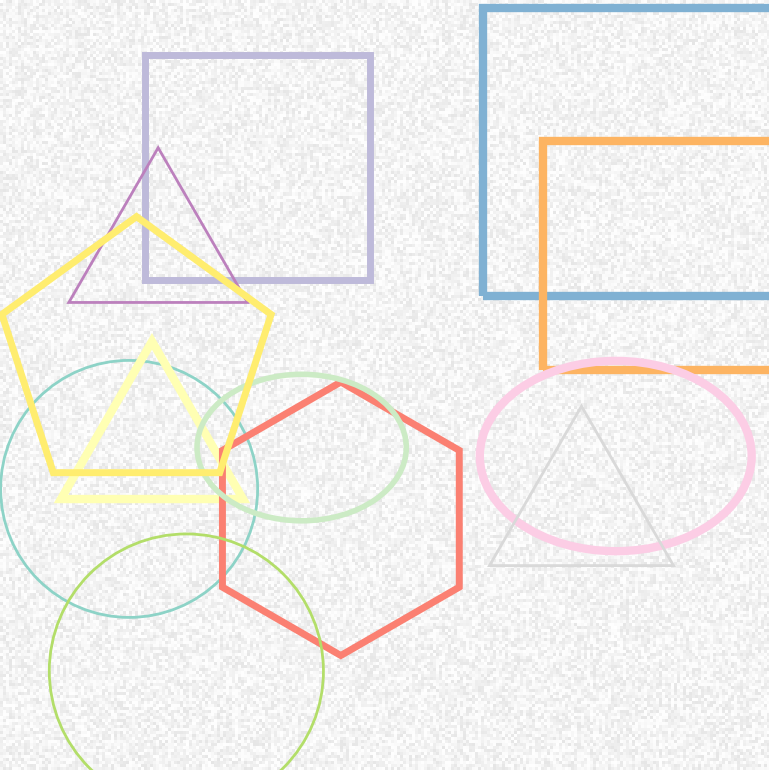[{"shape": "circle", "thickness": 1, "radius": 0.83, "center": [0.168, 0.365]}, {"shape": "triangle", "thickness": 3, "radius": 0.68, "center": [0.197, 0.42]}, {"shape": "square", "thickness": 2.5, "radius": 0.73, "center": [0.334, 0.782]}, {"shape": "hexagon", "thickness": 2.5, "radius": 0.89, "center": [0.443, 0.326]}, {"shape": "square", "thickness": 3, "radius": 0.94, "center": [0.815, 0.803]}, {"shape": "square", "thickness": 3, "radius": 0.75, "center": [0.854, 0.668]}, {"shape": "circle", "thickness": 1, "radius": 0.89, "center": [0.242, 0.129]}, {"shape": "oval", "thickness": 3, "radius": 0.88, "center": [0.8, 0.408]}, {"shape": "triangle", "thickness": 1, "radius": 0.69, "center": [0.755, 0.334]}, {"shape": "triangle", "thickness": 1, "radius": 0.67, "center": [0.205, 0.674]}, {"shape": "oval", "thickness": 2, "radius": 0.68, "center": [0.392, 0.419]}, {"shape": "pentagon", "thickness": 2.5, "radius": 0.92, "center": [0.177, 0.535]}]